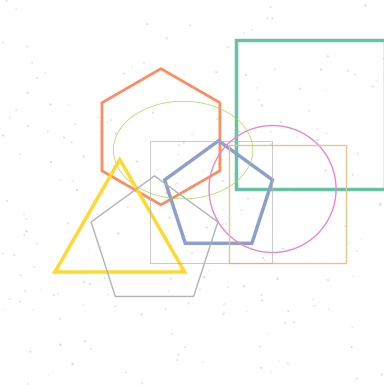[{"shape": "square", "thickness": 2.5, "radius": 0.97, "center": [0.806, 0.702]}, {"shape": "hexagon", "thickness": 2, "radius": 0.88, "center": [0.418, 0.645]}, {"shape": "pentagon", "thickness": 2.5, "radius": 0.74, "center": [0.568, 0.487]}, {"shape": "circle", "thickness": 1, "radius": 0.82, "center": [0.708, 0.509]}, {"shape": "oval", "thickness": 0.5, "radius": 0.91, "center": [0.476, 0.61]}, {"shape": "triangle", "thickness": 2.5, "radius": 0.97, "center": [0.311, 0.391]}, {"shape": "square", "thickness": 1, "radius": 0.76, "center": [0.748, 0.47]}, {"shape": "pentagon", "thickness": 1, "radius": 0.87, "center": [0.401, 0.37]}, {"shape": "square", "thickness": 0.5, "radius": 0.79, "center": [0.548, 0.476]}]